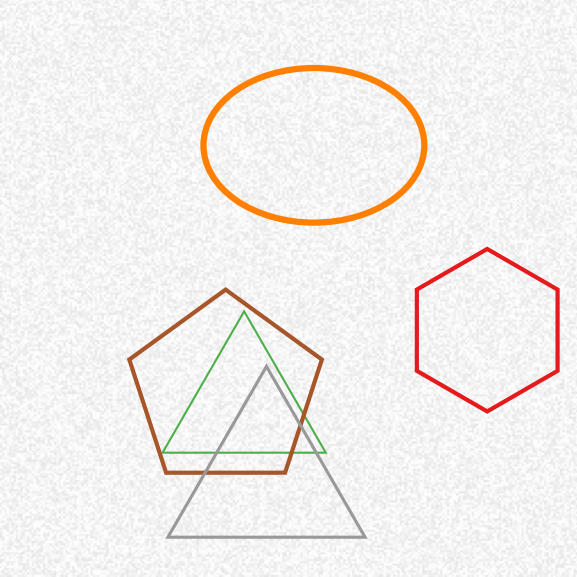[{"shape": "hexagon", "thickness": 2, "radius": 0.7, "center": [0.844, 0.427]}, {"shape": "triangle", "thickness": 1, "radius": 0.82, "center": [0.423, 0.297]}, {"shape": "oval", "thickness": 3, "radius": 0.96, "center": [0.544, 0.747]}, {"shape": "pentagon", "thickness": 2, "radius": 0.88, "center": [0.391, 0.322]}, {"shape": "triangle", "thickness": 1.5, "radius": 0.99, "center": [0.461, 0.167]}]